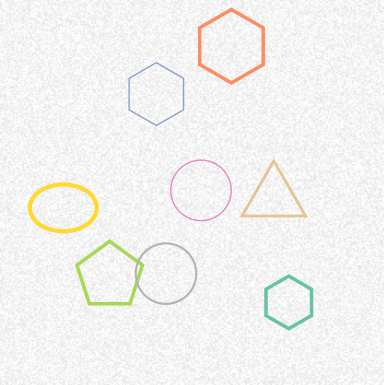[{"shape": "hexagon", "thickness": 2.5, "radius": 0.34, "center": [0.75, 0.214]}, {"shape": "hexagon", "thickness": 2.5, "radius": 0.48, "center": [0.601, 0.88]}, {"shape": "hexagon", "thickness": 1, "radius": 0.41, "center": [0.406, 0.756]}, {"shape": "circle", "thickness": 1, "radius": 0.39, "center": [0.522, 0.506]}, {"shape": "pentagon", "thickness": 2.5, "radius": 0.45, "center": [0.285, 0.284]}, {"shape": "oval", "thickness": 3, "radius": 0.43, "center": [0.164, 0.46]}, {"shape": "triangle", "thickness": 2, "radius": 0.48, "center": [0.711, 0.487]}, {"shape": "circle", "thickness": 1.5, "radius": 0.39, "center": [0.431, 0.289]}]